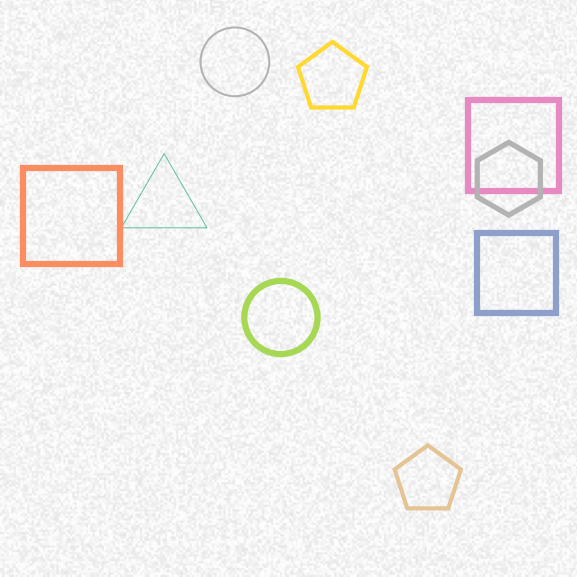[{"shape": "triangle", "thickness": 0.5, "radius": 0.43, "center": [0.284, 0.647]}, {"shape": "square", "thickness": 3, "radius": 0.42, "center": [0.124, 0.625]}, {"shape": "square", "thickness": 3, "radius": 0.34, "center": [0.894, 0.526]}, {"shape": "square", "thickness": 3, "radius": 0.39, "center": [0.889, 0.747]}, {"shape": "circle", "thickness": 3, "radius": 0.32, "center": [0.486, 0.449]}, {"shape": "pentagon", "thickness": 2, "radius": 0.31, "center": [0.576, 0.864]}, {"shape": "pentagon", "thickness": 2, "radius": 0.3, "center": [0.741, 0.168]}, {"shape": "hexagon", "thickness": 2.5, "radius": 0.32, "center": [0.881, 0.69]}, {"shape": "circle", "thickness": 1, "radius": 0.3, "center": [0.407, 0.892]}]